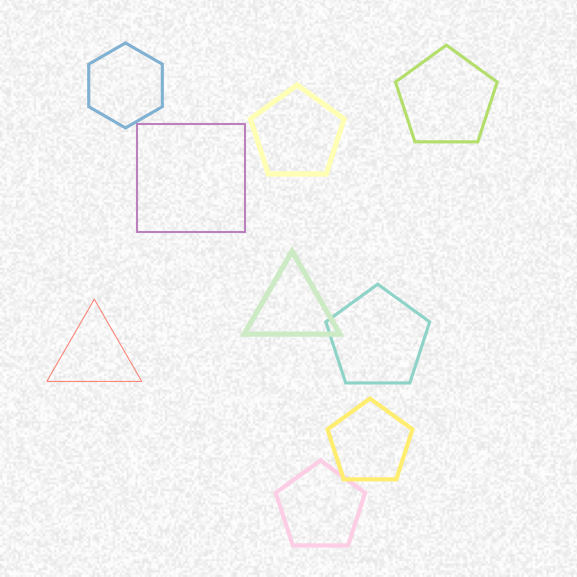[{"shape": "pentagon", "thickness": 1.5, "radius": 0.47, "center": [0.654, 0.413]}, {"shape": "pentagon", "thickness": 2.5, "radius": 0.43, "center": [0.515, 0.767]}, {"shape": "triangle", "thickness": 0.5, "radius": 0.47, "center": [0.163, 0.386]}, {"shape": "hexagon", "thickness": 1.5, "radius": 0.37, "center": [0.217, 0.851]}, {"shape": "pentagon", "thickness": 1.5, "radius": 0.46, "center": [0.773, 0.828]}, {"shape": "pentagon", "thickness": 2, "radius": 0.41, "center": [0.555, 0.121]}, {"shape": "square", "thickness": 1, "radius": 0.47, "center": [0.331, 0.691]}, {"shape": "triangle", "thickness": 2.5, "radius": 0.48, "center": [0.506, 0.468]}, {"shape": "pentagon", "thickness": 2, "radius": 0.39, "center": [0.641, 0.232]}]